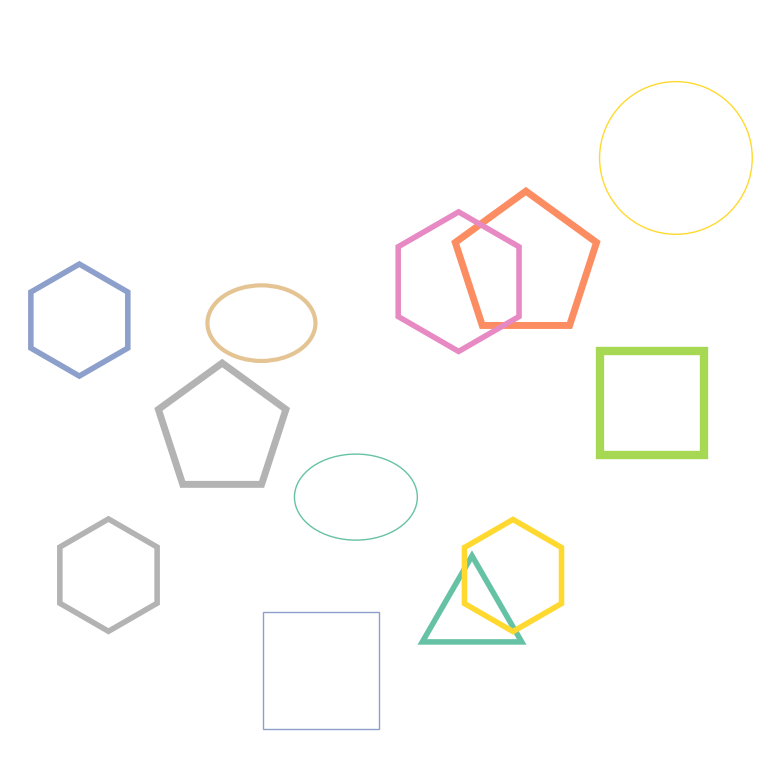[{"shape": "oval", "thickness": 0.5, "radius": 0.4, "center": [0.462, 0.354]}, {"shape": "triangle", "thickness": 2, "radius": 0.37, "center": [0.613, 0.204]}, {"shape": "pentagon", "thickness": 2.5, "radius": 0.48, "center": [0.683, 0.655]}, {"shape": "square", "thickness": 0.5, "radius": 0.38, "center": [0.417, 0.129]}, {"shape": "hexagon", "thickness": 2, "radius": 0.36, "center": [0.103, 0.584]}, {"shape": "hexagon", "thickness": 2, "radius": 0.45, "center": [0.596, 0.634]}, {"shape": "square", "thickness": 3, "radius": 0.34, "center": [0.847, 0.477]}, {"shape": "hexagon", "thickness": 2, "radius": 0.36, "center": [0.666, 0.253]}, {"shape": "circle", "thickness": 0.5, "radius": 0.5, "center": [0.878, 0.795]}, {"shape": "oval", "thickness": 1.5, "radius": 0.35, "center": [0.34, 0.58]}, {"shape": "pentagon", "thickness": 2.5, "radius": 0.44, "center": [0.289, 0.441]}, {"shape": "hexagon", "thickness": 2, "radius": 0.36, "center": [0.141, 0.253]}]